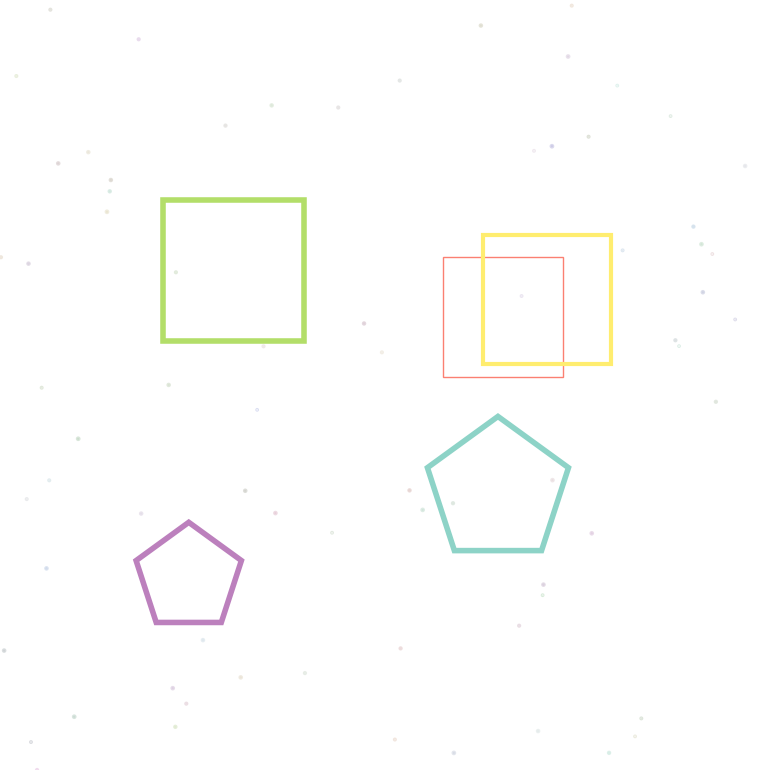[{"shape": "pentagon", "thickness": 2, "radius": 0.48, "center": [0.647, 0.363]}, {"shape": "square", "thickness": 0.5, "radius": 0.39, "center": [0.653, 0.589]}, {"shape": "square", "thickness": 2, "radius": 0.46, "center": [0.303, 0.649]}, {"shape": "pentagon", "thickness": 2, "radius": 0.36, "center": [0.245, 0.25]}, {"shape": "square", "thickness": 1.5, "radius": 0.42, "center": [0.711, 0.611]}]